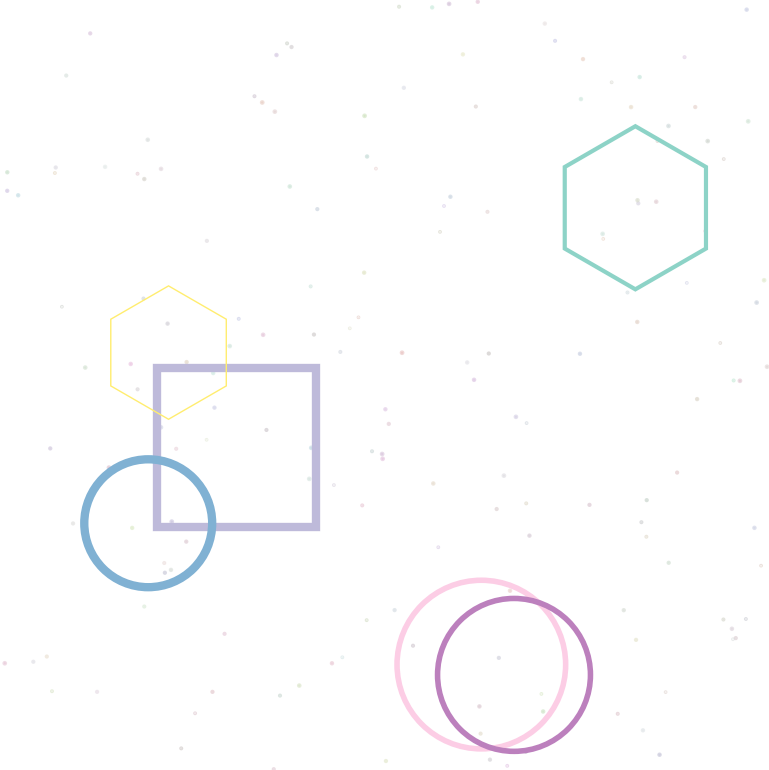[{"shape": "hexagon", "thickness": 1.5, "radius": 0.53, "center": [0.825, 0.73]}, {"shape": "square", "thickness": 3, "radius": 0.52, "center": [0.307, 0.419]}, {"shape": "circle", "thickness": 3, "radius": 0.42, "center": [0.193, 0.32]}, {"shape": "circle", "thickness": 2, "radius": 0.55, "center": [0.625, 0.137]}, {"shape": "circle", "thickness": 2, "radius": 0.5, "center": [0.668, 0.124]}, {"shape": "hexagon", "thickness": 0.5, "radius": 0.43, "center": [0.219, 0.542]}]